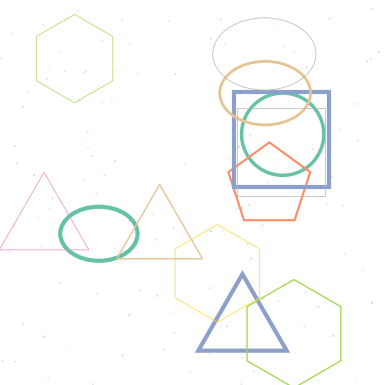[{"shape": "oval", "thickness": 3, "radius": 0.5, "center": [0.257, 0.393]}, {"shape": "circle", "thickness": 2.5, "radius": 0.53, "center": [0.734, 0.651]}, {"shape": "pentagon", "thickness": 1.5, "radius": 0.56, "center": [0.699, 0.518]}, {"shape": "square", "thickness": 3, "radius": 0.62, "center": [0.731, 0.639]}, {"shape": "triangle", "thickness": 3, "radius": 0.66, "center": [0.63, 0.155]}, {"shape": "triangle", "thickness": 0.5, "radius": 0.67, "center": [0.115, 0.418]}, {"shape": "hexagon", "thickness": 0.5, "radius": 0.57, "center": [0.194, 0.848]}, {"shape": "hexagon", "thickness": 1, "radius": 0.7, "center": [0.763, 0.133]}, {"shape": "hexagon", "thickness": 0.5, "radius": 0.63, "center": [0.565, 0.29]}, {"shape": "triangle", "thickness": 1, "radius": 0.64, "center": [0.415, 0.392]}, {"shape": "oval", "thickness": 2, "radius": 0.59, "center": [0.689, 0.758]}, {"shape": "oval", "thickness": 0.5, "radius": 0.67, "center": [0.687, 0.86]}, {"shape": "square", "thickness": 0.5, "radius": 0.57, "center": [0.73, 0.605]}]